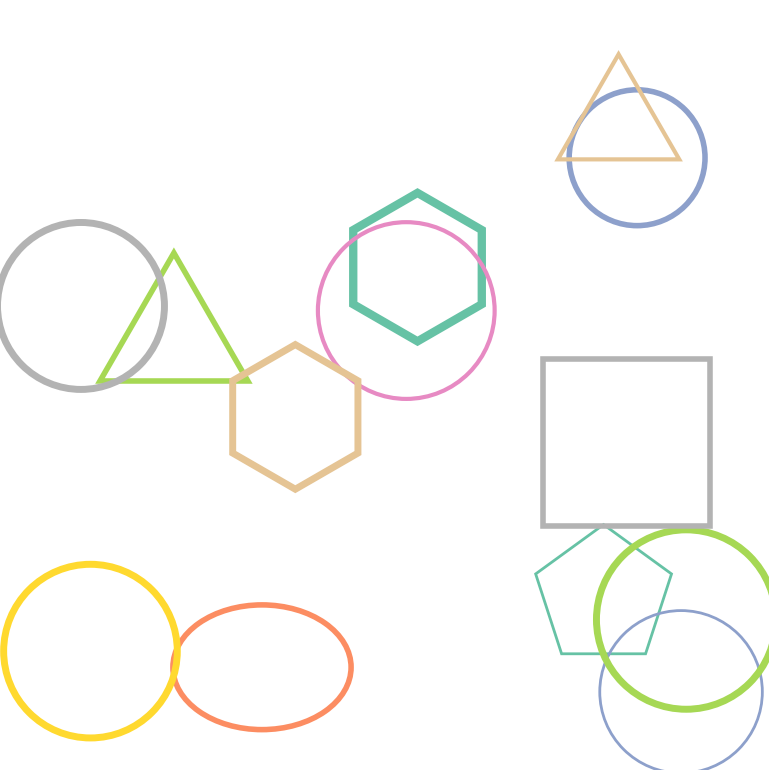[{"shape": "pentagon", "thickness": 1, "radius": 0.46, "center": [0.784, 0.226]}, {"shape": "hexagon", "thickness": 3, "radius": 0.48, "center": [0.542, 0.653]}, {"shape": "oval", "thickness": 2, "radius": 0.58, "center": [0.34, 0.133]}, {"shape": "circle", "thickness": 1, "radius": 0.53, "center": [0.884, 0.101]}, {"shape": "circle", "thickness": 2, "radius": 0.44, "center": [0.827, 0.795]}, {"shape": "circle", "thickness": 1.5, "radius": 0.57, "center": [0.528, 0.597]}, {"shape": "circle", "thickness": 2.5, "radius": 0.58, "center": [0.891, 0.195]}, {"shape": "triangle", "thickness": 2, "radius": 0.55, "center": [0.226, 0.561]}, {"shape": "circle", "thickness": 2.5, "radius": 0.56, "center": [0.117, 0.154]}, {"shape": "triangle", "thickness": 1.5, "radius": 0.45, "center": [0.803, 0.839]}, {"shape": "hexagon", "thickness": 2.5, "radius": 0.47, "center": [0.384, 0.459]}, {"shape": "circle", "thickness": 2.5, "radius": 0.54, "center": [0.105, 0.603]}, {"shape": "square", "thickness": 2, "radius": 0.54, "center": [0.813, 0.426]}]